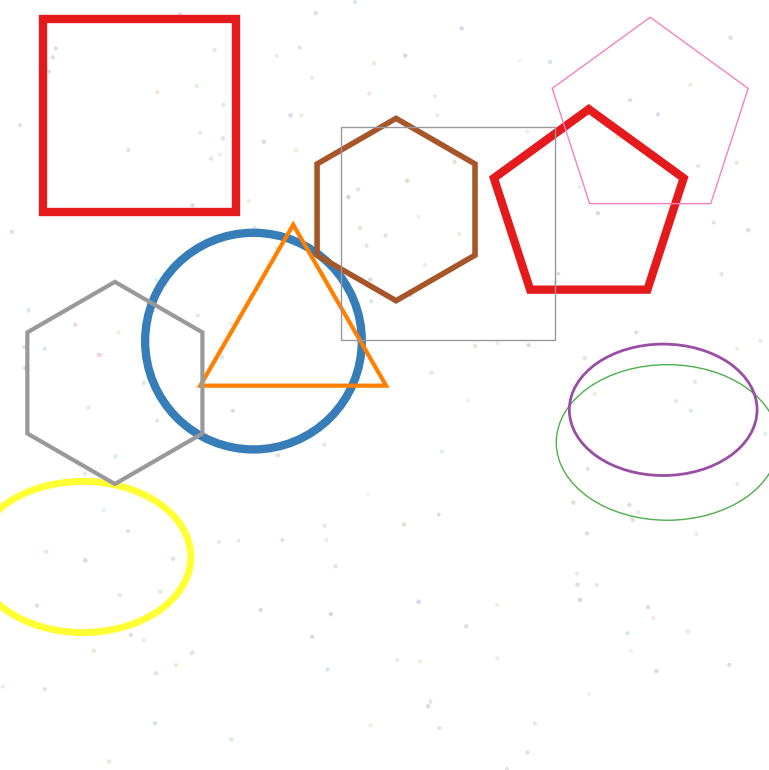[{"shape": "square", "thickness": 3, "radius": 0.63, "center": [0.181, 0.85]}, {"shape": "pentagon", "thickness": 3, "radius": 0.65, "center": [0.765, 0.729]}, {"shape": "circle", "thickness": 3, "radius": 0.7, "center": [0.329, 0.557]}, {"shape": "oval", "thickness": 0.5, "radius": 0.72, "center": [0.867, 0.425]}, {"shape": "oval", "thickness": 1, "radius": 0.61, "center": [0.861, 0.468]}, {"shape": "triangle", "thickness": 1.5, "radius": 0.7, "center": [0.381, 0.569]}, {"shape": "oval", "thickness": 2.5, "radius": 0.7, "center": [0.108, 0.277]}, {"shape": "hexagon", "thickness": 2, "radius": 0.59, "center": [0.514, 0.728]}, {"shape": "pentagon", "thickness": 0.5, "radius": 0.67, "center": [0.844, 0.844]}, {"shape": "hexagon", "thickness": 1.5, "radius": 0.66, "center": [0.149, 0.503]}, {"shape": "square", "thickness": 0.5, "radius": 0.69, "center": [0.582, 0.697]}]